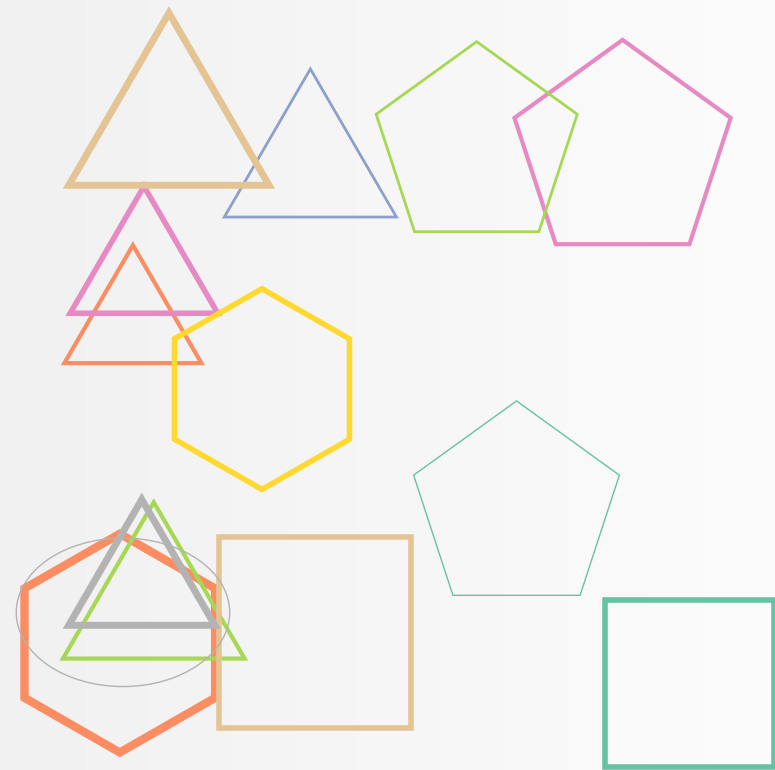[{"shape": "pentagon", "thickness": 0.5, "radius": 0.7, "center": [0.666, 0.34]}, {"shape": "square", "thickness": 2, "radius": 0.54, "center": [0.89, 0.112]}, {"shape": "hexagon", "thickness": 3, "radius": 0.71, "center": [0.155, 0.165]}, {"shape": "triangle", "thickness": 1.5, "radius": 0.51, "center": [0.171, 0.579]}, {"shape": "triangle", "thickness": 1, "radius": 0.64, "center": [0.4, 0.782]}, {"shape": "triangle", "thickness": 2, "radius": 0.55, "center": [0.186, 0.648]}, {"shape": "pentagon", "thickness": 1.5, "radius": 0.73, "center": [0.803, 0.802]}, {"shape": "triangle", "thickness": 1.5, "radius": 0.68, "center": [0.198, 0.212]}, {"shape": "pentagon", "thickness": 1, "radius": 0.68, "center": [0.615, 0.809]}, {"shape": "hexagon", "thickness": 2, "radius": 0.65, "center": [0.338, 0.495]}, {"shape": "triangle", "thickness": 2.5, "radius": 0.75, "center": [0.218, 0.834]}, {"shape": "square", "thickness": 2, "radius": 0.62, "center": [0.406, 0.178]}, {"shape": "triangle", "thickness": 2.5, "radius": 0.54, "center": [0.183, 0.242]}, {"shape": "oval", "thickness": 0.5, "radius": 0.69, "center": [0.159, 0.205]}]